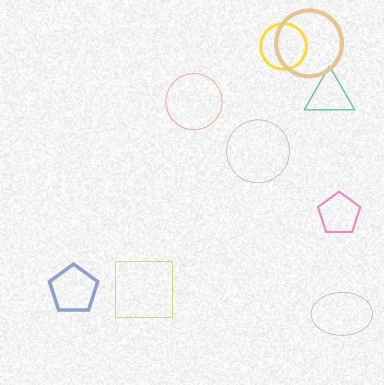[{"shape": "triangle", "thickness": 1, "radius": 0.38, "center": [0.856, 0.753]}, {"shape": "circle", "thickness": 0.5, "radius": 0.36, "center": [0.504, 0.736]}, {"shape": "pentagon", "thickness": 2.5, "radius": 0.33, "center": [0.191, 0.248]}, {"shape": "pentagon", "thickness": 1.5, "radius": 0.29, "center": [0.881, 0.444]}, {"shape": "square", "thickness": 0.5, "radius": 0.37, "center": [0.372, 0.249]}, {"shape": "circle", "thickness": 2, "radius": 0.3, "center": [0.737, 0.879]}, {"shape": "circle", "thickness": 3, "radius": 0.43, "center": [0.803, 0.887]}, {"shape": "oval", "thickness": 0.5, "radius": 0.4, "center": [0.888, 0.185]}, {"shape": "circle", "thickness": 0.5, "radius": 0.41, "center": [0.67, 0.607]}]